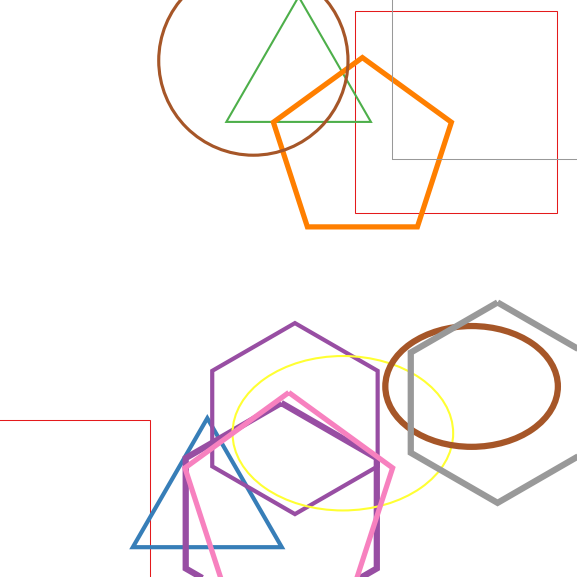[{"shape": "square", "thickness": 0.5, "radius": 0.88, "center": [0.79, 0.805]}, {"shape": "square", "thickness": 0.5, "radius": 0.74, "center": [0.11, 0.123]}, {"shape": "triangle", "thickness": 2, "radius": 0.74, "center": [0.359, 0.126]}, {"shape": "triangle", "thickness": 1, "radius": 0.72, "center": [0.517, 0.86]}, {"shape": "hexagon", "thickness": 3, "radius": 0.96, "center": [0.487, 0.11]}, {"shape": "hexagon", "thickness": 2, "radius": 0.83, "center": [0.511, 0.274]}, {"shape": "pentagon", "thickness": 2.5, "radius": 0.81, "center": [0.628, 0.737]}, {"shape": "oval", "thickness": 1, "radius": 0.96, "center": [0.594, 0.249]}, {"shape": "circle", "thickness": 1.5, "radius": 0.82, "center": [0.439, 0.894]}, {"shape": "oval", "thickness": 3, "radius": 0.75, "center": [0.817, 0.33]}, {"shape": "pentagon", "thickness": 2.5, "radius": 0.95, "center": [0.5, 0.13]}, {"shape": "hexagon", "thickness": 3, "radius": 0.87, "center": [0.862, 0.302]}, {"shape": "square", "thickness": 0.5, "radius": 0.83, "center": [0.846, 0.891]}]